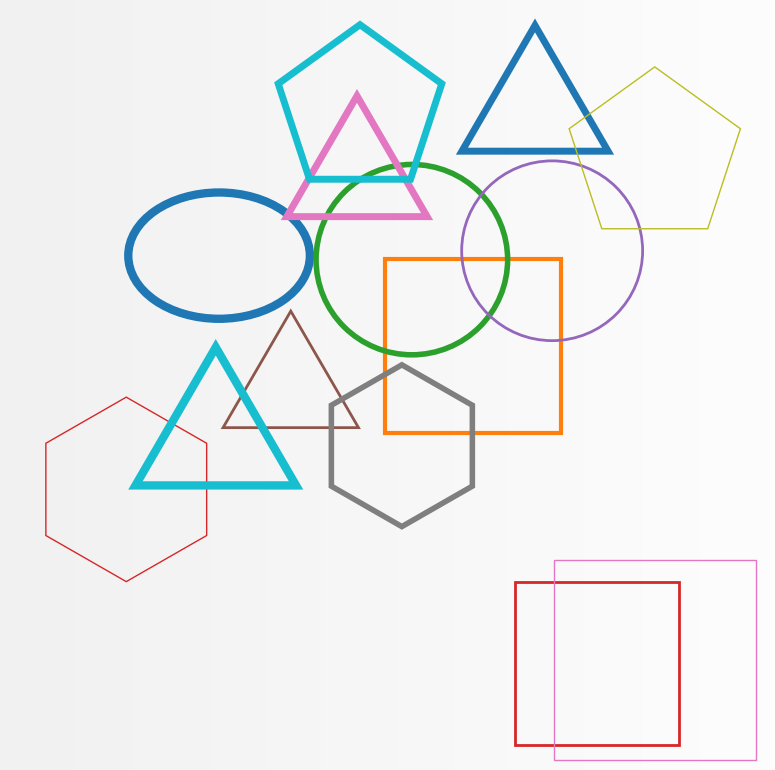[{"shape": "oval", "thickness": 3, "radius": 0.59, "center": [0.283, 0.668]}, {"shape": "triangle", "thickness": 2.5, "radius": 0.54, "center": [0.69, 0.858]}, {"shape": "square", "thickness": 1.5, "radius": 0.57, "center": [0.61, 0.551]}, {"shape": "circle", "thickness": 2, "radius": 0.62, "center": [0.531, 0.663]}, {"shape": "square", "thickness": 1, "radius": 0.53, "center": [0.77, 0.139]}, {"shape": "hexagon", "thickness": 0.5, "radius": 0.6, "center": [0.163, 0.364]}, {"shape": "circle", "thickness": 1, "radius": 0.58, "center": [0.712, 0.674]}, {"shape": "triangle", "thickness": 1, "radius": 0.5, "center": [0.375, 0.495]}, {"shape": "square", "thickness": 0.5, "radius": 0.65, "center": [0.845, 0.143]}, {"shape": "triangle", "thickness": 2.5, "radius": 0.52, "center": [0.461, 0.771]}, {"shape": "hexagon", "thickness": 2, "radius": 0.53, "center": [0.519, 0.421]}, {"shape": "pentagon", "thickness": 0.5, "radius": 0.58, "center": [0.845, 0.797]}, {"shape": "pentagon", "thickness": 2.5, "radius": 0.55, "center": [0.465, 0.857]}, {"shape": "triangle", "thickness": 3, "radius": 0.6, "center": [0.278, 0.429]}]